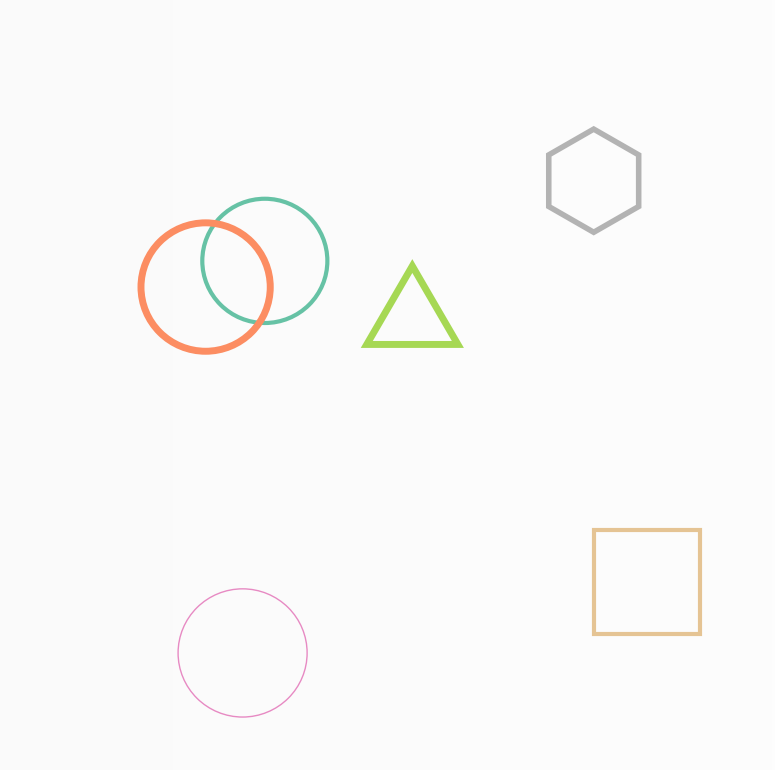[{"shape": "circle", "thickness": 1.5, "radius": 0.4, "center": [0.342, 0.661]}, {"shape": "circle", "thickness": 2.5, "radius": 0.42, "center": [0.265, 0.627]}, {"shape": "circle", "thickness": 0.5, "radius": 0.42, "center": [0.313, 0.152]}, {"shape": "triangle", "thickness": 2.5, "radius": 0.34, "center": [0.532, 0.587]}, {"shape": "square", "thickness": 1.5, "radius": 0.34, "center": [0.835, 0.244]}, {"shape": "hexagon", "thickness": 2, "radius": 0.33, "center": [0.766, 0.765]}]